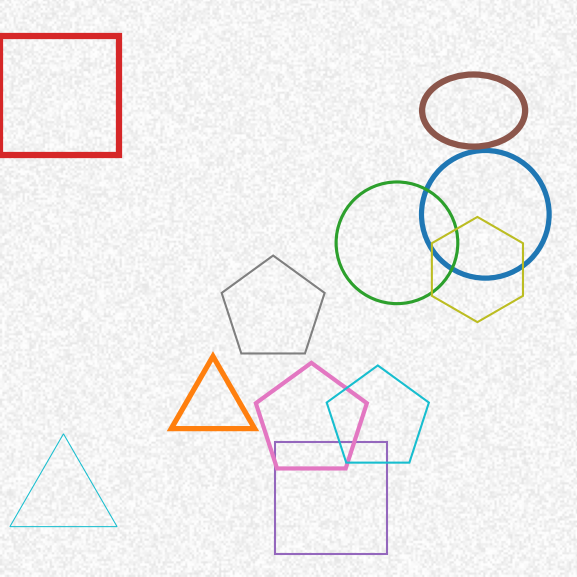[{"shape": "circle", "thickness": 2.5, "radius": 0.55, "center": [0.84, 0.628]}, {"shape": "triangle", "thickness": 2.5, "radius": 0.42, "center": [0.369, 0.299]}, {"shape": "circle", "thickness": 1.5, "radius": 0.53, "center": [0.687, 0.579]}, {"shape": "square", "thickness": 3, "radius": 0.52, "center": [0.104, 0.834]}, {"shape": "square", "thickness": 1, "radius": 0.49, "center": [0.574, 0.137]}, {"shape": "oval", "thickness": 3, "radius": 0.45, "center": [0.82, 0.808]}, {"shape": "pentagon", "thickness": 2, "radius": 0.51, "center": [0.539, 0.27]}, {"shape": "pentagon", "thickness": 1, "radius": 0.47, "center": [0.473, 0.463]}, {"shape": "hexagon", "thickness": 1, "radius": 0.46, "center": [0.827, 0.532]}, {"shape": "pentagon", "thickness": 1, "radius": 0.47, "center": [0.654, 0.273]}, {"shape": "triangle", "thickness": 0.5, "radius": 0.54, "center": [0.11, 0.141]}]